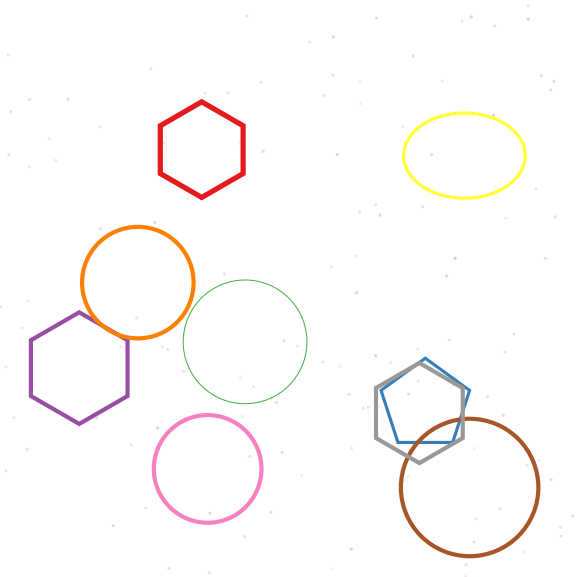[{"shape": "hexagon", "thickness": 2.5, "radius": 0.41, "center": [0.349, 0.74]}, {"shape": "pentagon", "thickness": 1.5, "radius": 0.4, "center": [0.736, 0.298]}, {"shape": "circle", "thickness": 0.5, "radius": 0.54, "center": [0.424, 0.407]}, {"shape": "hexagon", "thickness": 2, "radius": 0.48, "center": [0.137, 0.362]}, {"shape": "circle", "thickness": 2, "radius": 0.48, "center": [0.239, 0.51]}, {"shape": "oval", "thickness": 1.5, "radius": 0.53, "center": [0.804, 0.73]}, {"shape": "circle", "thickness": 2, "radius": 0.6, "center": [0.813, 0.155]}, {"shape": "circle", "thickness": 2, "radius": 0.47, "center": [0.36, 0.187]}, {"shape": "hexagon", "thickness": 2, "radius": 0.43, "center": [0.726, 0.284]}]